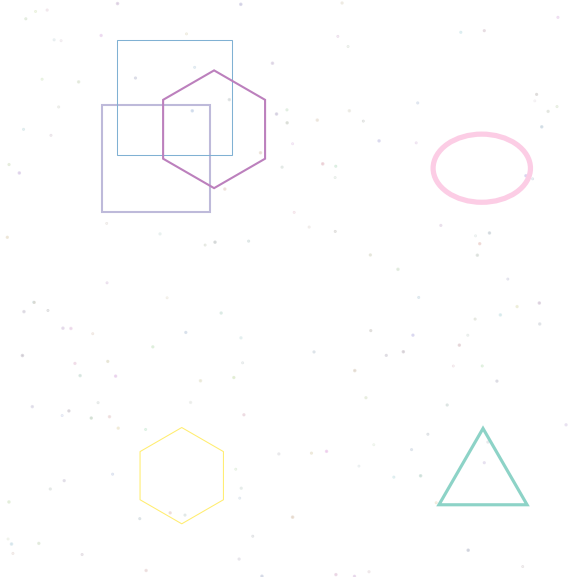[{"shape": "triangle", "thickness": 1.5, "radius": 0.44, "center": [0.836, 0.169]}, {"shape": "square", "thickness": 1, "radius": 0.46, "center": [0.27, 0.724]}, {"shape": "square", "thickness": 0.5, "radius": 0.5, "center": [0.303, 0.831]}, {"shape": "oval", "thickness": 2.5, "radius": 0.42, "center": [0.834, 0.708]}, {"shape": "hexagon", "thickness": 1, "radius": 0.51, "center": [0.371, 0.775]}, {"shape": "hexagon", "thickness": 0.5, "radius": 0.42, "center": [0.315, 0.175]}]